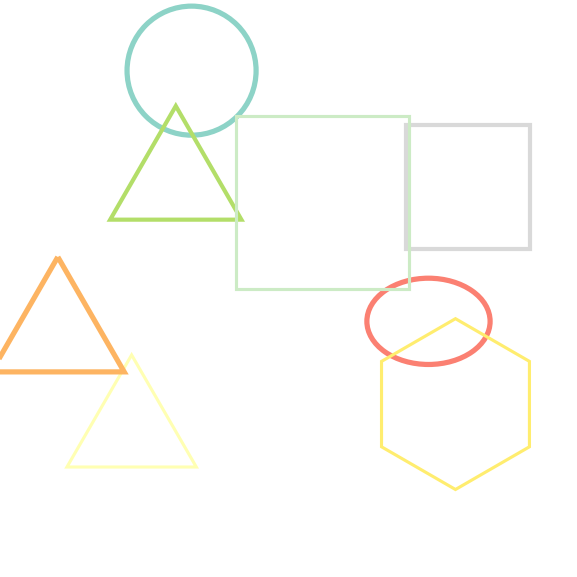[{"shape": "circle", "thickness": 2.5, "radius": 0.56, "center": [0.332, 0.877]}, {"shape": "triangle", "thickness": 1.5, "radius": 0.65, "center": [0.228, 0.255]}, {"shape": "oval", "thickness": 2.5, "radius": 0.53, "center": [0.742, 0.443]}, {"shape": "triangle", "thickness": 2.5, "radius": 0.66, "center": [0.1, 0.422]}, {"shape": "triangle", "thickness": 2, "radius": 0.66, "center": [0.304, 0.684]}, {"shape": "square", "thickness": 2, "radius": 0.54, "center": [0.811, 0.675]}, {"shape": "square", "thickness": 1.5, "radius": 0.75, "center": [0.558, 0.649]}, {"shape": "hexagon", "thickness": 1.5, "radius": 0.74, "center": [0.789, 0.299]}]